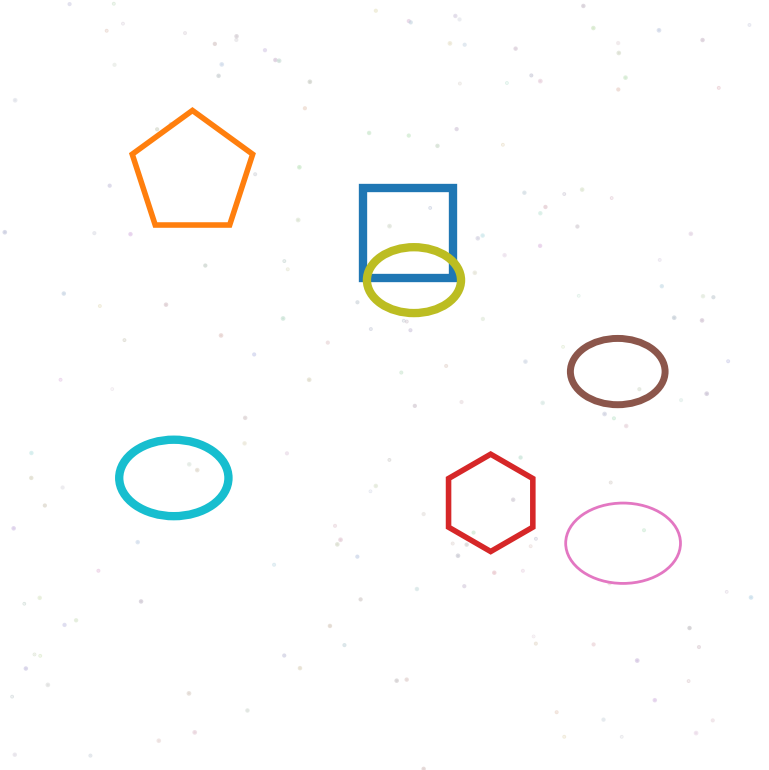[{"shape": "square", "thickness": 3, "radius": 0.29, "center": [0.529, 0.698]}, {"shape": "pentagon", "thickness": 2, "radius": 0.41, "center": [0.25, 0.774]}, {"shape": "hexagon", "thickness": 2, "radius": 0.32, "center": [0.637, 0.347]}, {"shape": "oval", "thickness": 2.5, "radius": 0.31, "center": [0.802, 0.517]}, {"shape": "oval", "thickness": 1, "radius": 0.37, "center": [0.809, 0.294]}, {"shape": "oval", "thickness": 3, "radius": 0.31, "center": [0.538, 0.636]}, {"shape": "oval", "thickness": 3, "radius": 0.35, "center": [0.226, 0.379]}]